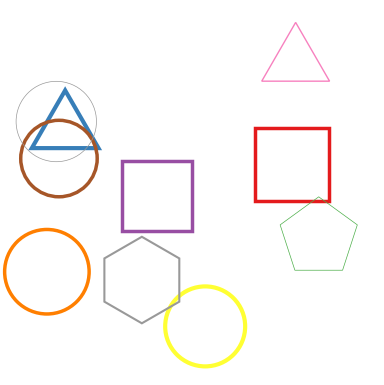[{"shape": "square", "thickness": 2.5, "radius": 0.48, "center": [0.759, 0.572]}, {"shape": "triangle", "thickness": 3, "radius": 0.5, "center": [0.169, 0.665]}, {"shape": "pentagon", "thickness": 0.5, "radius": 0.53, "center": [0.828, 0.383]}, {"shape": "square", "thickness": 2.5, "radius": 0.45, "center": [0.407, 0.492]}, {"shape": "circle", "thickness": 2.5, "radius": 0.55, "center": [0.122, 0.294]}, {"shape": "circle", "thickness": 3, "radius": 0.52, "center": [0.533, 0.152]}, {"shape": "circle", "thickness": 2.5, "radius": 0.5, "center": [0.153, 0.588]}, {"shape": "triangle", "thickness": 1, "radius": 0.51, "center": [0.768, 0.84]}, {"shape": "circle", "thickness": 0.5, "radius": 0.52, "center": [0.146, 0.684]}, {"shape": "hexagon", "thickness": 1.5, "radius": 0.56, "center": [0.368, 0.273]}]